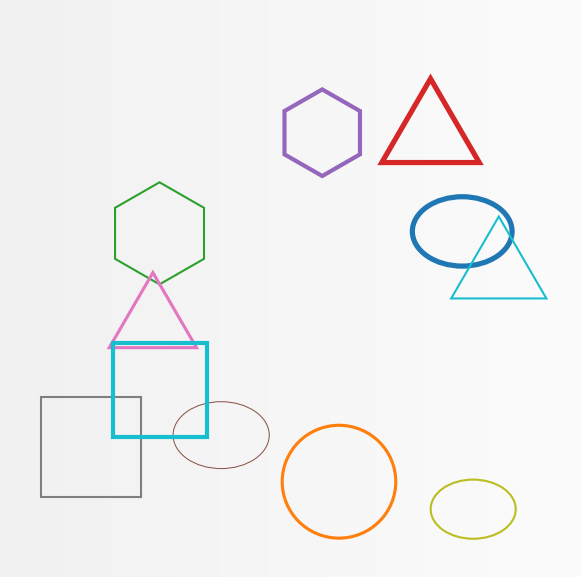[{"shape": "oval", "thickness": 2.5, "radius": 0.43, "center": [0.795, 0.598]}, {"shape": "circle", "thickness": 1.5, "radius": 0.49, "center": [0.583, 0.165]}, {"shape": "hexagon", "thickness": 1, "radius": 0.44, "center": [0.274, 0.595]}, {"shape": "triangle", "thickness": 2.5, "radius": 0.48, "center": [0.741, 0.766]}, {"shape": "hexagon", "thickness": 2, "radius": 0.37, "center": [0.554, 0.769]}, {"shape": "oval", "thickness": 0.5, "radius": 0.41, "center": [0.381, 0.246]}, {"shape": "triangle", "thickness": 1.5, "radius": 0.43, "center": [0.263, 0.44]}, {"shape": "square", "thickness": 1, "radius": 0.43, "center": [0.156, 0.225]}, {"shape": "oval", "thickness": 1, "radius": 0.37, "center": [0.814, 0.117]}, {"shape": "triangle", "thickness": 1, "radius": 0.47, "center": [0.858, 0.53]}, {"shape": "square", "thickness": 2, "radius": 0.41, "center": [0.275, 0.324]}]